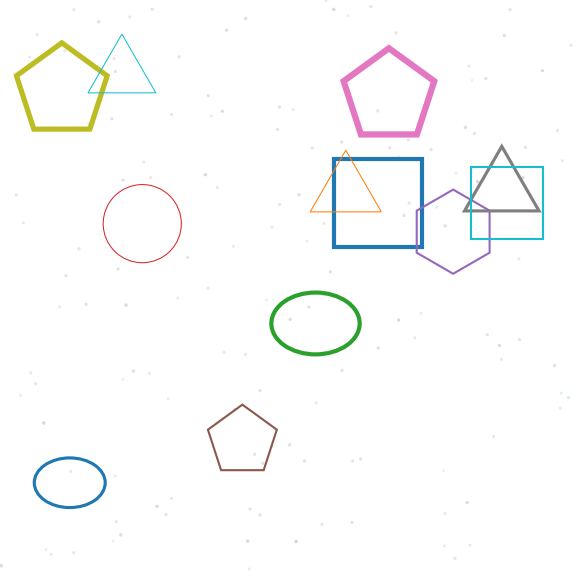[{"shape": "square", "thickness": 2, "radius": 0.38, "center": [0.655, 0.648]}, {"shape": "oval", "thickness": 1.5, "radius": 0.31, "center": [0.121, 0.163]}, {"shape": "triangle", "thickness": 0.5, "radius": 0.36, "center": [0.599, 0.668]}, {"shape": "oval", "thickness": 2, "radius": 0.38, "center": [0.546, 0.439]}, {"shape": "circle", "thickness": 0.5, "radius": 0.34, "center": [0.246, 0.612]}, {"shape": "hexagon", "thickness": 1, "radius": 0.36, "center": [0.785, 0.598]}, {"shape": "pentagon", "thickness": 1, "radius": 0.31, "center": [0.42, 0.236]}, {"shape": "pentagon", "thickness": 3, "radius": 0.41, "center": [0.673, 0.833]}, {"shape": "triangle", "thickness": 1.5, "radius": 0.37, "center": [0.869, 0.671]}, {"shape": "pentagon", "thickness": 2.5, "radius": 0.41, "center": [0.107, 0.842]}, {"shape": "square", "thickness": 1, "radius": 0.31, "center": [0.878, 0.647]}, {"shape": "triangle", "thickness": 0.5, "radius": 0.34, "center": [0.211, 0.872]}]